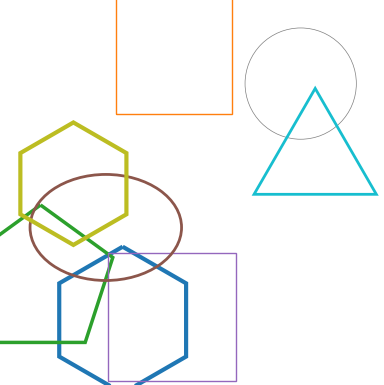[{"shape": "hexagon", "thickness": 3, "radius": 0.95, "center": [0.319, 0.169]}, {"shape": "square", "thickness": 1, "radius": 0.75, "center": [0.452, 0.854]}, {"shape": "pentagon", "thickness": 2.5, "radius": 0.99, "center": [0.105, 0.27]}, {"shape": "square", "thickness": 1, "radius": 0.83, "center": [0.446, 0.177]}, {"shape": "oval", "thickness": 2, "radius": 0.98, "center": [0.275, 0.409]}, {"shape": "circle", "thickness": 0.5, "radius": 0.72, "center": [0.781, 0.783]}, {"shape": "hexagon", "thickness": 3, "radius": 0.8, "center": [0.191, 0.523]}, {"shape": "triangle", "thickness": 2, "radius": 0.92, "center": [0.819, 0.587]}]